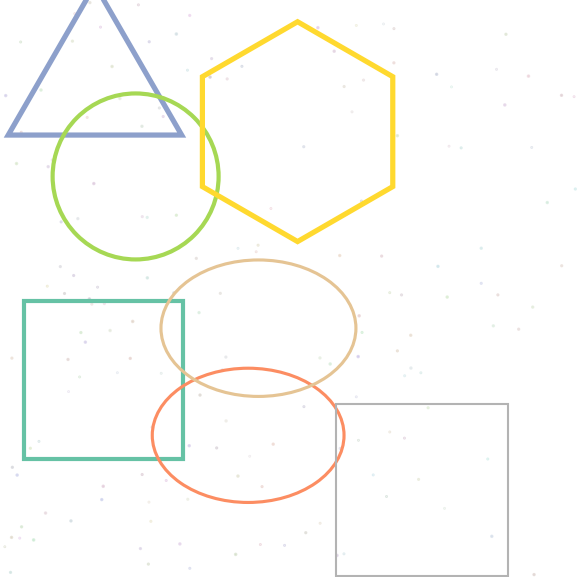[{"shape": "square", "thickness": 2, "radius": 0.69, "center": [0.179, 0.341]}, {"shape": "oval", "thickness": 1.5, "radius": 0.83, "center": [0.43, 0.245]}, {"shape": "triangle", "thickness": 2.5, "radius": 0.87, "center": [0.164, 0.852]}, {"shape": "circle", "thickness": 2, "radius": 0.72, "center": [0.235, 0.694]}, {"shape": "hexagon", "thickness": 2.5, "radius": 0.95, "center": [0.515, 0.771]}, {"shape": "oval", "thickness": 1.5, "radius": 0.84, "center": [0.448, 0.431]}, {"shape": "square", "thickness": 1, "radius": 0.74, "center": [0.731, 0.151]}]